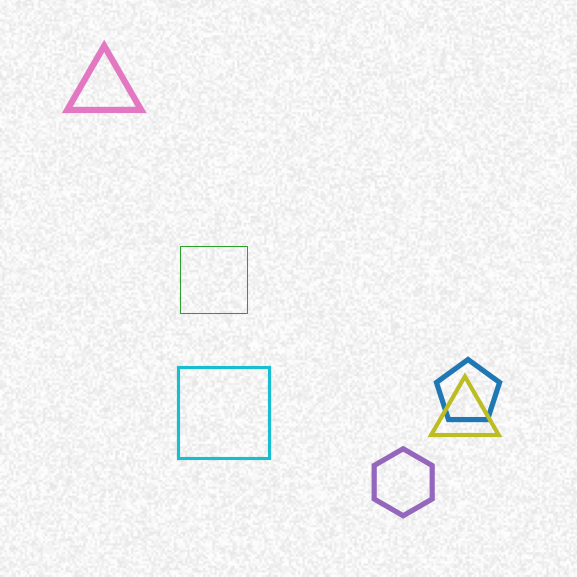[{"shape": "pentagon", "thickness": 2.5, "radius": 0.29, "center": [0.81, 0.319]}, {"shape": "square", "thickness": 0.5, "radius": 0.29, "center": [0.369, 0.515]}, {"shape": "hexagon", "thickness": 2.5, "radius": 0.29, "center": [0.698, 0.164]}, {"shape": "triangle", "thickness": 3, "radius": 0.37, "center": [0.18, 0.846]}, {"shape": "triangle", "thickness": 2, "radius": 0.34, "center": [0.805, 0.28]}, {"shape": "square", "thickness": 1.5, "radius": 0.39, "center": [0.387, 0.284]}]